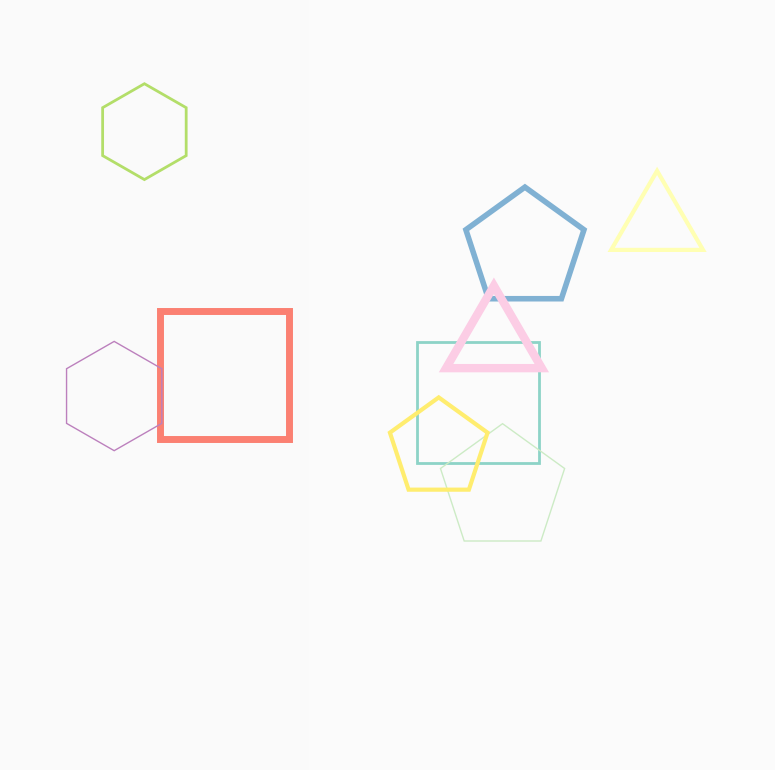[{"shape": "square", "thickness": 1, "radius": 0.39, "center": [0.617, 0.477]}, {"shape": "triangle", "thickness": 1.5, "radius": 0.34, "center": [0.848, 0.71]}, {"shape": "square", "thickness": 2.5, "radius": 0.42, "center": [0.29, 0.513]}, {"shape": "pentagon", "thickness": 2, "radius": 0.4, "center": [0.677, 0.677]}, {"shape": "hexagon", "thickness": 1, "radius": 0.31, "center": [0.186, 0.829]}, {"shape": "triangle", "thickness": 3, "radius": 0.36, "center": [0.637, 0.558]}, {"shape": "hexagon", "thickness": 0.5, "radius": 0.35, "center": [0.147, 0.486]}, {"shape": "pentagon", "thickness": 0.5, "radius": 0.42, "center": [0.648, 0.366]}, {"shape": "pentagon", "thickness": 1.5, "radius": 0.33, "center": [0.566, 0.418]}]